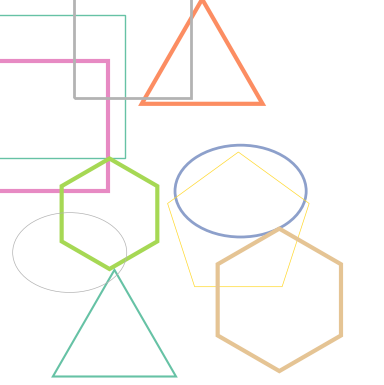[{"shape": "square", "thickness": 1, "radius": 0.93, "center": [0.14, 0.776]}, {"shape": "triangle", "thickness": 1.5, "radius": 0.92, "center": [0.297, 0.114]}, {"shape": "triangle", "thickness": 3, "radius": 0.91, "center": [0.525, 0.821]}, {"shape": "oval", "thickness": 2, "radius": 0.85, "center": [0.625, 0.504]}, {"shape": "square", "thickness": 3, "radius": 0.85, "center": [0.112, 0.672]}, {"shape": "hexagon", "thickness": 3, "radius": 0.72, "center": [0.284, 0.445]}, {"shape": "pentagon", "thickness": 0.5, "radius": 0.97, "center": [0.619, 0.412]}, {"shape": "hexagon", "thickness": 3, "radius": 0.92, "center": [0.726, 0.221]}, {"shape": "oval", "thickness": 0.5, "radius": 0.74, "center": [0.181, 0.344]}, {"shape": "square", "thickness": 2, "radius": 0.76, "center": [0.344, 0.898]}]